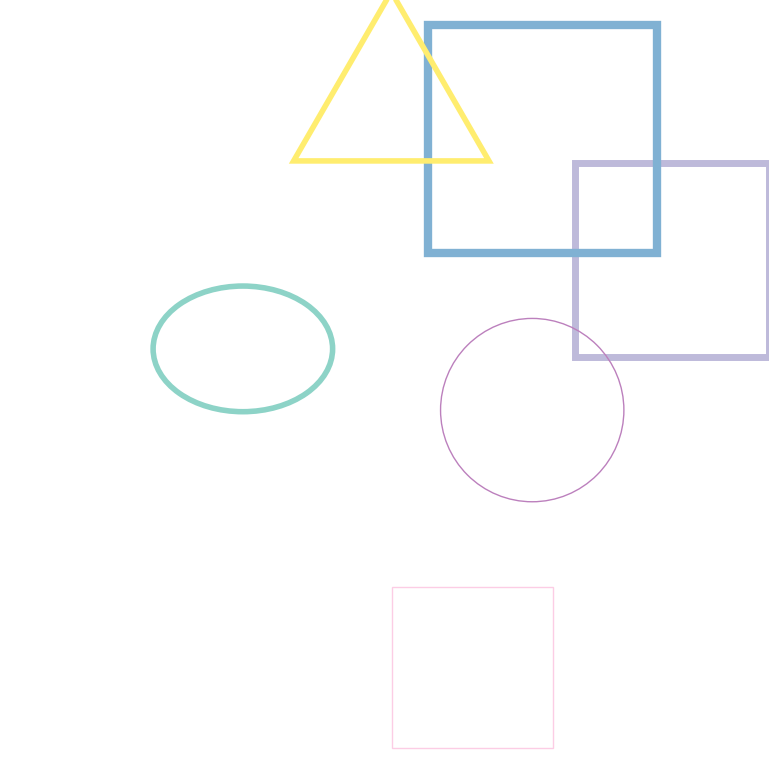[{"shape": "oval", "thickness": 2, "radius": 0.58, "center": [0.315, 0.547]}, {"shape": "square", "thickness": 2.5, "radius": 0.63, "center": [0.873, 0.662]}, {"shape": "square", "thickness": 3, "radius": 0.74, "center": [0.705, 0.82]}, {"shape": "square", "thickness": 0.5, "radius": 0.52, "center": [0.614, 0.133]}, {"shape": "circle", "thickness": 0.5, "radius": 0.6, "center": [0.691, 0.467]}, {"shape": "triangle", "thickness": 2, "radius": 0.73, "center": [0.508, 0.864]}]